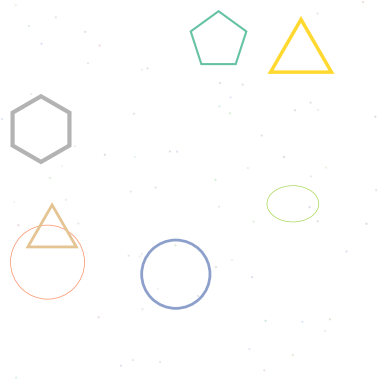[{"shape": "pentagon", "thickness": 1.5, "radius": 0.38, "center": [0.568, 0.895]}, {"shape": "circle", "thickness": 0.5, "radius": 0.48, "center": [0.123, 0.319]}, {"shape": "circle", "thickness": 2, "radius": 0.44, "center": [0.457, 0.288]}, {"shape": "oval", "thickness": 0.5, "radius": 0.34, "center": [0.761, 0.471]}, {"shape": "triangle", "thickness": 2.5, "radius": 0.46, "center": [0.782, 0.858]}, {"shape": "triangle", "thickness": 2, "radius": 0.36, "center": [0.135, 0.395]}, {"shape": "hexagon", "thickness": 3, "radius": 0.43, "center": [0.107, 0.665]}]